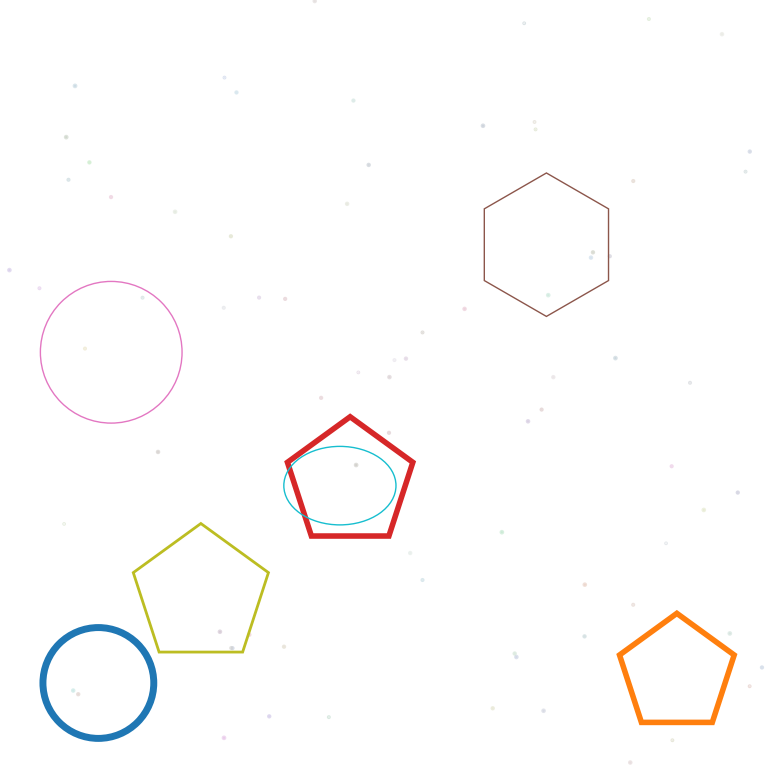[{"shape": "circle", "thickness": 2.5, "radius": 0.36, "center": [0.128, 0.113]}, {"shape": "pentagon", "thickness": 2, "radius": 0.39, "center": [0.879, 0.125]}, {"shape": "pentagon", "thickness": 2, "radius": 0.43, "center": [0.455, 0.373]}, {"shape": "hexagon", "thickness": 0.5, "radius": 0.47, "center": [0.71, 0.682]}, {"shape": "circle", "thickness": 0.5, "radius": 0.46, "center": [0.144, 0.543]}, {"shape": "pentagon", "thickness": 1, "radius": 0.46, "center": [0.261, 0.228]}, {"shape": "oval", "thickness": 0.5, "radius": 0.36, "center": [0.441, 0.369]}]